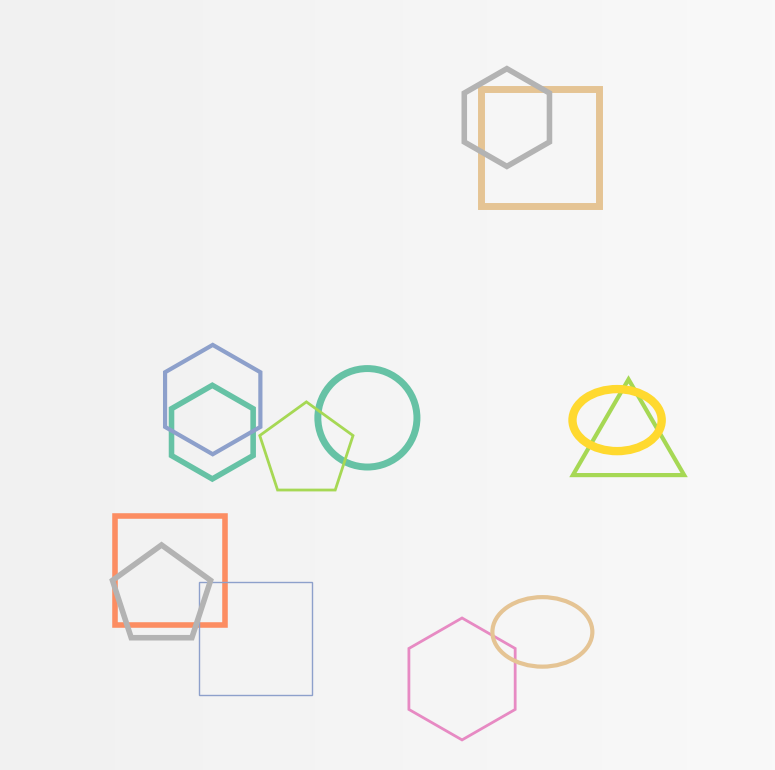[{"shape": "circle", "thickness": 2.5, "radius": 0.32, "center": [0.474, 0.457]}, {"shape": "hexagon", "thickness": 2, "radius": 0.3, "center": [0.274, 0.439]}, {"shape": "square", "thickness": 2, "radius": 0.35, "center": [0.219, 0.259]}, {"shape": "hexagon", "thickness": 1.5, "radius": 0.35, "center": [0.274, 0.481]}, {"shape": "square", "thickness": 0.5, "radius": 0.37, "center": [0.33, 0.171]}, {"shape": "hexagon", "thickness": 1, "radius": 0.4, "center": [0.596, 0.118]}, {"shape": "pentagon", "thickness": 1, "radius": 0.32, "center": [0.395, 0.415]}, {"shape": "triangle", "thickness": 1.5, "radius": 0.41, "center": [0.811, 0.424]}, {"shape": "oval", "thickness": 3, "radius": 0.29, "center": [0.796, 0.454]}, {"shape": "oval", "thickness": 1.5, "radius": 0.32, "center": [0.7, 0.179]}, {"shape": "square", "thickness": 2.5, "radius": 0.38, "center": [0.697, 0.808]}, {"shape": "pentagon", "thickness": 2, "radius": 0.33, "center": [0.208, 0.226]}, {"shape": "hexagon", "thickness": 2, "radius": 0.32, "center": [0.654, 0.847]}]